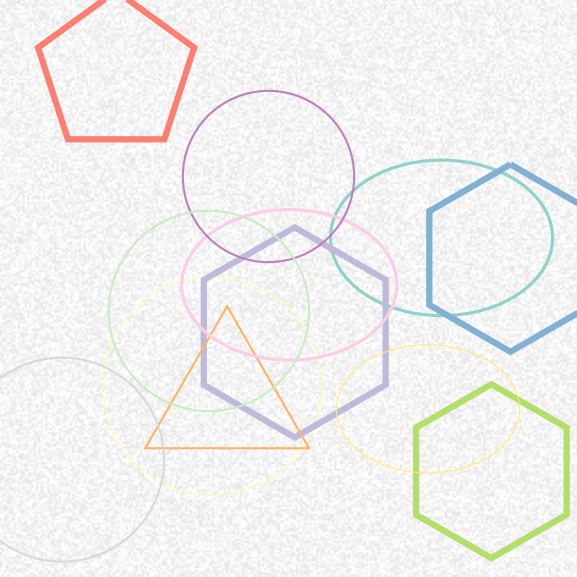[{"shape": "oval", "thickness": 1.5, "radius": 0.96, "center": [0.765, 0.587]}, {"shape": "circle", "thickness": 0.5, "radius": 0.95, "center": [0.368, 0.331]}, {"shape": "hexagon", "thickness": 3, "radius": 0.91, "center": [0.51, 0.424]}, {"shape": "pentagon", "thickness": 3, "radius": 0.71, "center": [0.201, 0.873]}, {"shape": "hexagon", "thickness": 3, "radius": 0.81, "center": [0.884, 0.552]}, {"shape": "triangle", "thickness": 1, "radius": 0.82, "center": [0.393, 0.305]}, {"shape": "hexagon", "thickness": 3, "radius": 0.75, "center": [0.851, 0.183]}, {"shape": "oval", "thickness": 1.5, "radius": 0.93, "center": [0.501, 0.506]}, {"shape": "circle", "thickness": 1, "radius": 0.88, "center": [0.107, 0.203]}, {"shape": "circle", "thickness": 1, "radius": 0.74, "center": [0.465, 0.694]}, {"shape": "circle", "thickness": 1, "radius": 0.87, "center": [0.362, 0.461]}, {"shape": "oval", "thickness": 0.5, "radius": 0.79, "center": [0.741, 0.291]}]